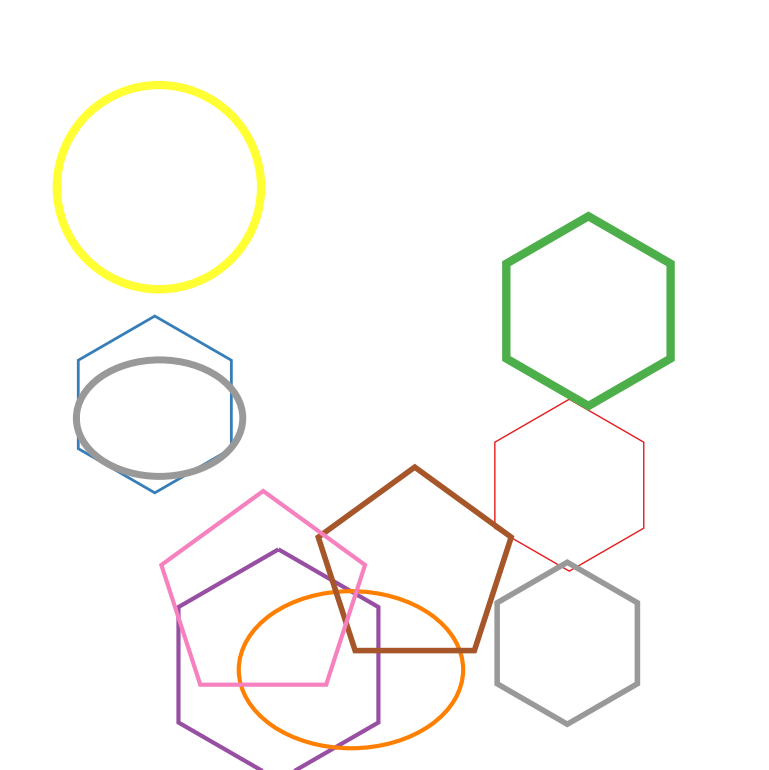[{"shape": "hexagon", "thickness": 0.5, "radius": 0.56, "center": [0.739, 0.37]}, {"shape": "hexagon", "thickness": 1, "radius": 0.57, "center": [0.201, 0.475]}, {"shape": "hexagon", "thickness": 3, "radius": 0.62, "center": [0.764, 0.596]}, {"shape": "hexagon", "thickness": 1.5, "radius": 0.75, "center": [0.362, 0.137]}, {"shape": "oval", "thickness": 1.5, "radius": 0.73, "center": [0.456, 0.13]}, {"shape": "circle", "thickness": 3, "radius": 0.66, "center": [0.206, 0.757]}, {"shape": "pentagon", "thickness": 2, "radius": 0.66, "center": [0.539, 0.262]}, {"shape": "pentagon", "thickness": 1.5, "radius": 0.7, "center": [0.342, 0.223]}, {"shape": "oval", "thickness": 2.5, "radius": 0.54, "center": [0.207, 0.457]}, {"shape": "hexagon", "thickness": 2, "radius": 0.53, "center": [0.737, 0.165]}]